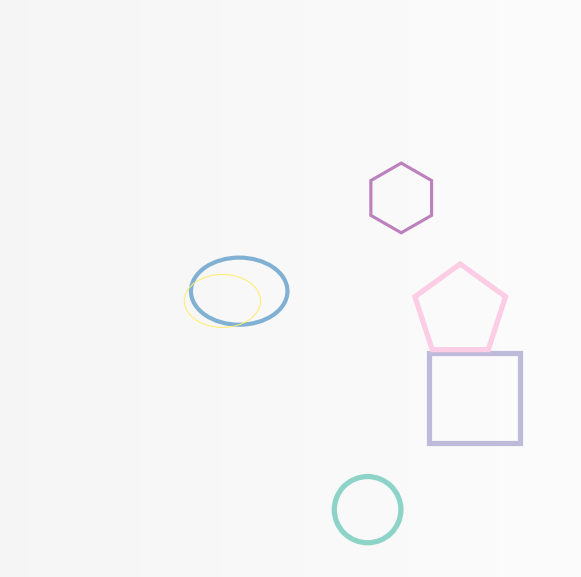[{"shape": "circle", "thickness": 2.5, "radius": 0.29, "center": [0.632, 0.117]}, {"shape": "square", "thickness": 2.5, "radius": 0.39, "center": [0.817, 0.31]}, {"shape": "oval", "thickness": 2, "radius": 0.42, "center": [0.412, 0.495]}, {"shape": "pentagon", "thickness": 2.5, "radius": 0.41, "center": [0.792, 0.46]}, {"shape": "hexagon", "thickness": 1.5, "radius": 0.3, "center": [0.69, 0.656]}, {"shape": "oval", "thickness": 0.5, "radius": 0.33, "center": [0.383, 0.478]}]